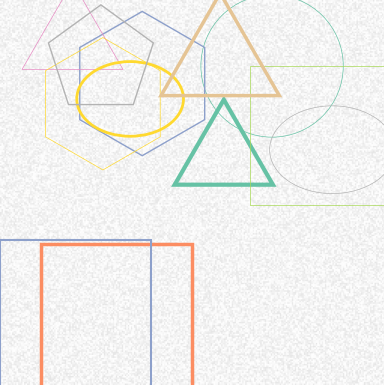[{"shape": "circle", "thickness": 0.5, "radius": 0.92, "center": [0.707, 0.829]}, {"shape": "triangle", "thickness": 3, "radius": 0.74, "center": [0.581, 0.594]}, {"shape": "square", "thickness": 2.5, "radius": 0.98, "center": [0.303, 0.169]}, {"shape": "hexagon", "thickness": 1, "radius": 0.94, "center": [0.369, 0.783]}, {"shape": "square", "thickness": 1.5, "radius": 0.98, "center": [0.197, 0.181]}, {"shape": "triangle", "thickness": 0.5, "radius": 0.76, "center": [0.188, 0.895]}, {"shape": "square", "thickness": 0.5, "radius": 0.91, "center": [0.829, 0.647]}, {"shape": "hexagon", "thickness": 0.5, "radius": 0.86, "center": [0.267, 0.731]}, {"shape": "oval", "thickness": 2, "radius": 0.69, "center": [0.338, 0.743]}, {"shape": "triangle", "thickness": 2.5, "radius": 0.89, "center": [0.572, 0.84]}, {"shape": "oval", "thickness": 0.5, "radius": 0.81, "center": [0.863, 0.611]}, {"shape": "pentagon", "thickness": 1, "radius": 0.72, "center": [0.262, 0.844]}]